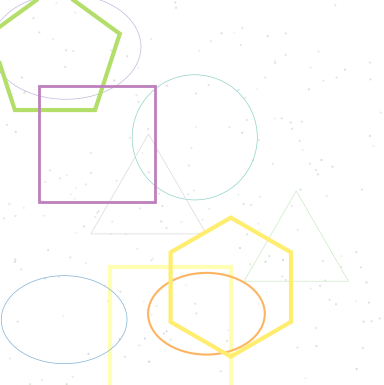[{"shape": "circle", "thickness": 0.5, "radius": 0.81, "center": [0.506, 0.643]}, {"shape": "square", "thickness": 3, "radius": 0.79, "center": [0.443, 0.149]}, {"shape": "oval", "thickness": 0.5, "radius": 0.98, "center": [0.171, 0.879]}, {"shape": "oval", "thickness": 0.5, "radius": 0.82, "center": [0.167, 0.17]}, {"shape": "oval", "thickness": 1.5, "radius": 0.76, "center": [0.536, 0.185]}, {"shape": "pentagon", "thickness": 3, "radius": 0.89, "center": [0.143, 0.857]}, {"shape": "triangle", "thickness": 0.5, "radius": 0.87, "center": [0.386, 0.479]}, {"shape": "square", "thickness": 2, "radius": 0.75, "center": [0.252, 0.627]}, {"shape": "triangle", "thickness": 0.5, "radius": 0.78, "center": [0.769, 0.348]}, {"shape": "hexagon", "thickness": 3, "radius": 0.9, "center": [0.599, 0.254]}]